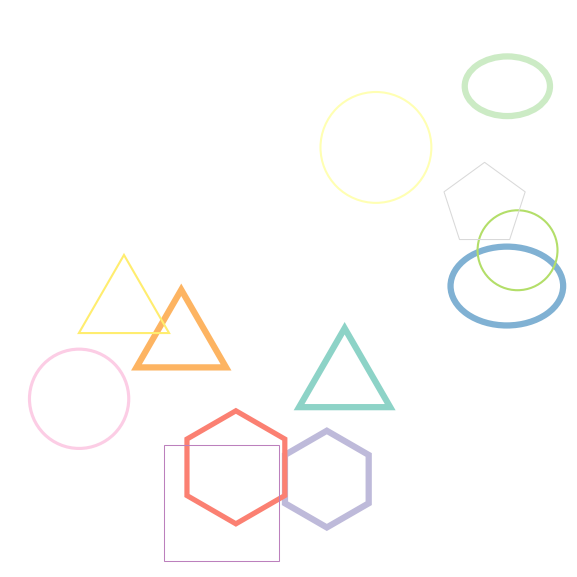[{"shape": "triangle", "thickness": 3, "radius": 0.46, "center": [0.597, 0.34]}, {"shape": "circle", "thickness": 1, "radius": 0.48, "center": [0.651, 0.744]}, {"shape": "hexagon", "thickness": 3, "radius": 0.42, "center": [0.566, 0.17]}, {"shape": "hexagon", "thickness": 2.5, "radius": 0.49, "center": [0.408, 0.19]}, {"shape": "oval", "thickness": 3, "radius": 0.49, "center": [0.878, 0.504]}, {"shape": "triangle", "thickness": 3, "radius": 0.45, "center": [0.314, 0.408]}, {"shape": "circle", "thickness": 1, "radius": 0.35, "center": [0.896, 0.566]}, {"shape": "circle", "thickness": 1.5, "radius": 0.43, "center": [0.137, 0.309]}, {"shape": "pentagon", "thickness": 0.5, "radius": 0.37, "center": [0.839, 0.644]}, {"shape": "square", "thickness": 0.5, "radius": 0.5, "center": [0.384, 0.128]}, {"shape": "oval", "thickness": 3, "radius": 0.37, "center": [0.879, 0.85]}, {"shape": "triangle", "thickness": 1, "radius": 0.45, "center": [0.215, 0.468]}]